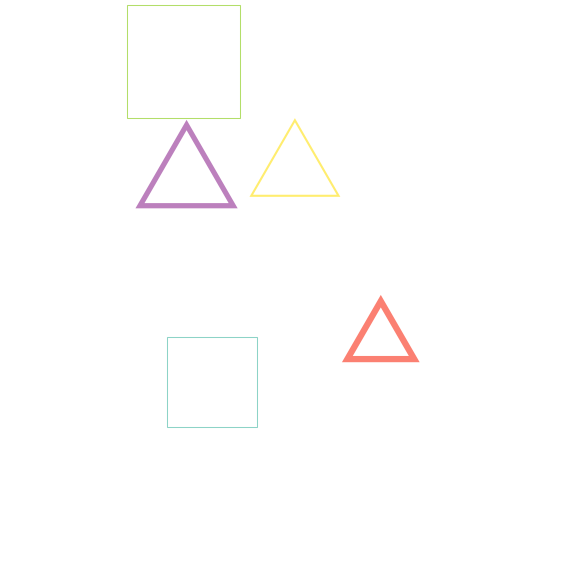[{"shape": "square", "thickness": 0.5, "radius": 0.39, "center": [0.367, 0.337]}, {"shape": "triangle", "thickness": 3, "radius": 0.33, "center": [0.659, 0.411]}, {"shape": "square", "thickness": 0.5, "radius": 0.49, "center": [0.318, 0.893]}, {"shape": "triangle", "thickness": 2.5, "radius": 0.47, "center": [0.323, 0.689]}, {"shape": "triangle", "thickness": 1, "radius": 0.44, "center": [0.511, 0.704]}]